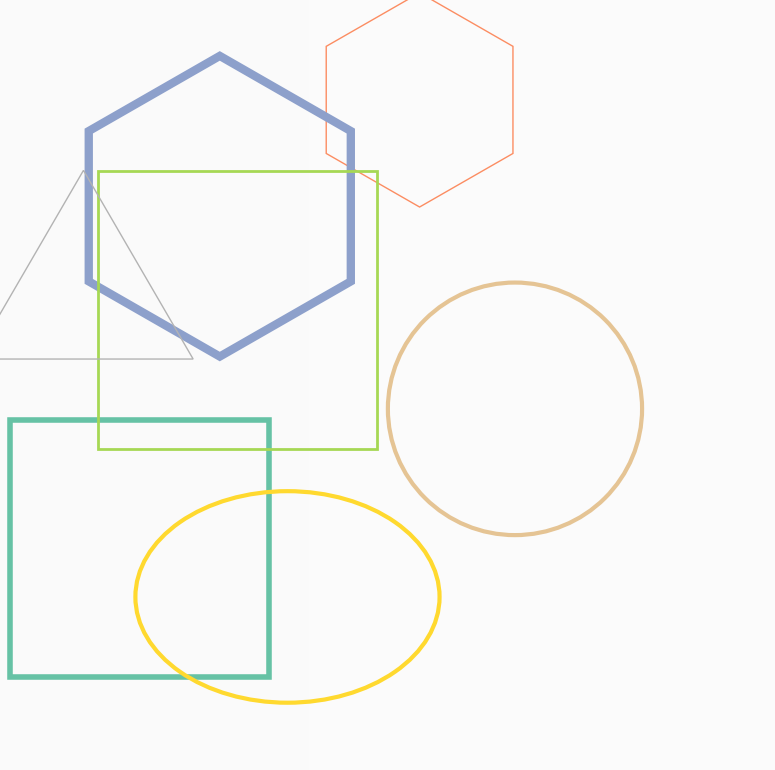[{"shape": "square", "thickness": 2, "radius": 0.83, "center": [0.18, 0.287]}, {"shape": "hexagon", "thickness": 0.5, "radius": 0.7, "center": [0.541, 0.87]}, {"shape": "hexagon", "thickness": 3, "radius": 0.98, "center": [0.284, 0.732]}, {"shape": "square", "thickness": 1, "radius": 0.9, "center": [0.306, 0.597]}, {"shape": "oval", "thickness": 1.5, "radius": 0.98, "center": [0.371, 0.225]}, {"shape": "circle", "thickness": 1.5, "radius": 0.82, "center": [0.664, 0.469]}, {"shape": "triangle", "thickness": 0.5, "radius": 0.82, "center": [0.108, 0.615]}]